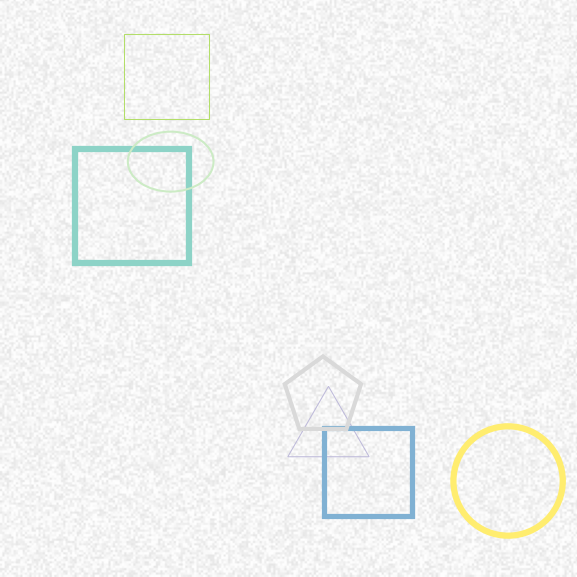[{"shape": "square", "thickness": 3, "radius": 0.49, "center": [0.229, 0.643]}, {"shape": "triangle", "thickness": 0.5, "radius": 0.41, "center": [0.569, 0.249]}, {"shape": "square", "thickness": 2.5, "radius": 0.38, "center": [0.638, 0.182]}, {"shape": "square", "thickness": 0.5, "radius": 0.37, "center": [0.288, 0.866]}, {"shape": "pentagon", "thickness": 2, "radius": 0.35, "center": [0.559, 0.313]}, {"shape": "oval", "thickness": 1, "radius": 0.37, "center": [0.296, 0.719]}, {"shape": "circle", "thickness": 3, "radius": 0.47, "center": [0.88, 0.166]}]